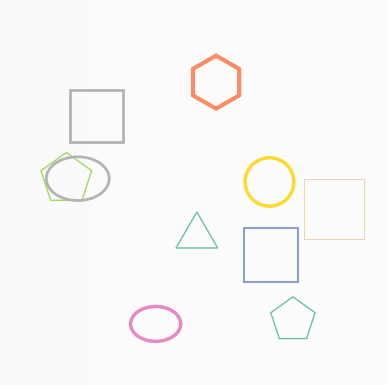[{"shape": "triangle", "thickness": 1, "radius": 0.31, "center": [0.508, 0.387]}, {"shape": "pentagon", "thickness": 1, "radius": 0.3, "center": [0.756, 0.169]}, {"shape": "hexagon", "thickness": 3, "radius": 0.34, "center": [0.558, 0.787]}, {"shape": "square", "thickness": 1.5, "radius": 0.35, "center": [0.699, 0.337]}, {"shape": "oval", "thickness": 2.5, "radius": 0.32, "center": [0.402, 0.159]}, {"shape": "pentagon", "thickness": 1, "radius": 0.34, "center": [0.171, 0.535]}, {"shape": "circle", "thickness": 2.5, "radius": 0.31, "center": [0.695, 0.527]}, {"shape": "square", "thickness": 0.5, "radius": 0.39, "center": [0.861, 0.457]}, {"shape": "square", "thickness": 2, "radius": 0.34, "center": [0.25, 0.698]}, {"shape": "oval", "thickness": 2, "radius": 0.41, "center": [0.201, 0.536]}]